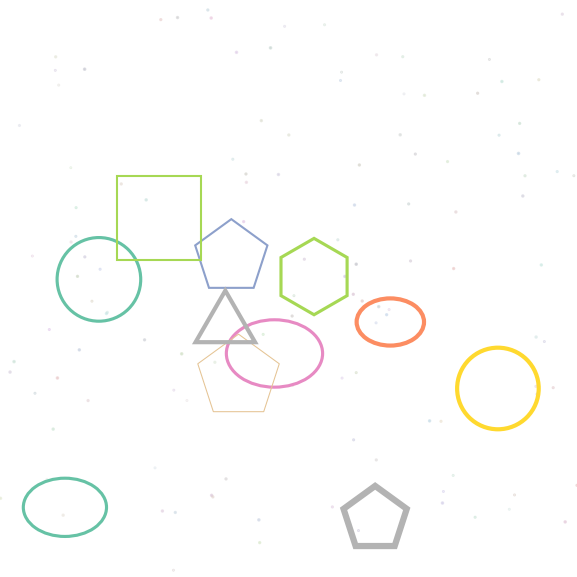[{"shape": "circle", "thickness": 1.5, "radius": 0.36, "center": [0.171, 0.515]}, {"shape": "oval", "thickness": 1.5, "radius": 0.36, "center": [0.112, 0.121]}, {"shape": "oval", "thickness": 2, "radius": 0.29, "center": [0.676, 0.442]}, {"shape": "pentagon", "thickness": 1, "radius": 0.33, "center": [0.401, 0.554]}, {"shape": "oval", "thickness": 1.5, "radius": 0.42, "center": [0.475, 0.387]}, {"shape": "hexagon", "thickness": 1.5, "radius": 0.33, "center": [0.544, 0.52]}, {"shape": "square", "thickness": 1, "radius": 0.36, "center": [0.275, 0.621]}, {"shape": "circle", "thickness": 2, "radius": 0.35, "center": [0.862, 0.326]}, {"shape": "pentagon", "thickness": 0.5, "radius": 0.37, "center": [0.413, 0.346]}, {"shape": "triangle", "thickness": 2, "radius": 0.3, "center": [0.39, 0.436]}, {"shape": "pentagon", "thickness": 3, "radius": 0.29, "center": [0.65, 0.1]}]